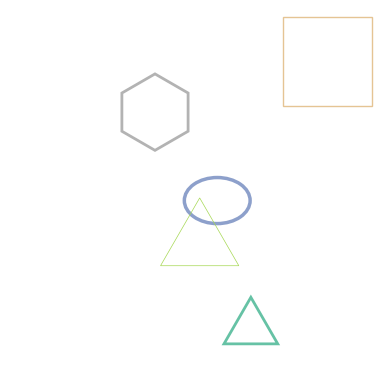[{"shape": "triangle", "thickness": 2, "radius": 0.4, "center": [0.652, 0.147]}, {"shape": "oval", "thickness": 2.5, "radius": 0.43, "center": [0.564, 0.479]}, {"shape": "triangle", "thickness": 0.5, "radius": 0.59, "center": [0.519, 0.369]}, {"shape": "square", "thickness": 1, "radius": 0.58, "center": [0.85, 0.84]}, {"shape": "hexagon", "thickness": 2, "radius": 0.5, "center": [0.403, 0.709]}]